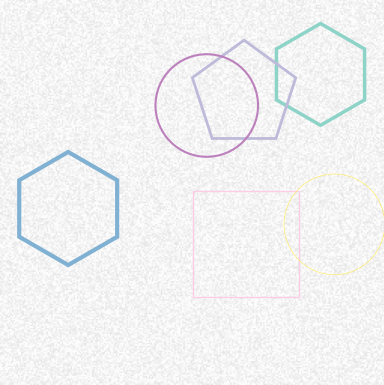[{"shape": "hexagon", "thickness": 2.5, "radius": 0.66, "center": [0.832, 0.807]}, {"shape": "pentagon", "thickness": 2, "radius": 0.71, "center": [0.634, 0.755]}, {"shape": "hexagon", "thickness": 3, "radius": 0.73, "center": [0.177, 0.458]}, {"shape": "square", "thickness": 1, "radius": 0.69, "center": [0.639, 0.367]}, {"shape": "circle", "thickness": 1.5, "radius": 0.67, "center": [0.537, 0.726]}, {"shape": "circle", "thickness": 0.5, "radius": 0.65, "center": [0.869, 0.417]}]